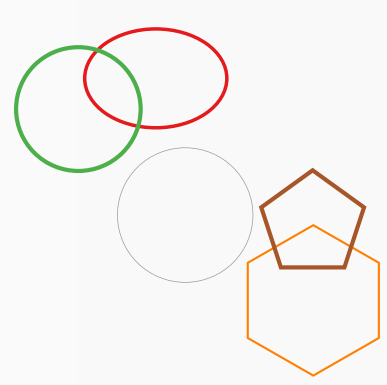[{"shape": "oval", "thickness": 2.5, "radius": 0.92, "center": [0.402, 0.796]}, {"shape": "circle", "thickness": 3, "radius": 0.8, "center": [0.202, 0.717]}, {"shape": "hexagon", "thickness": 1.5, "radius": 0.98, "center": [0.809, 0.22]}, {"shape": "pentagon", "thickness": 3, "radius": 0.7, "center": [0.807, 0.418]}, {"shape": "circle", "thickness": 0.5, "radius": 0.87, "center": [0.478, 0.441]}]